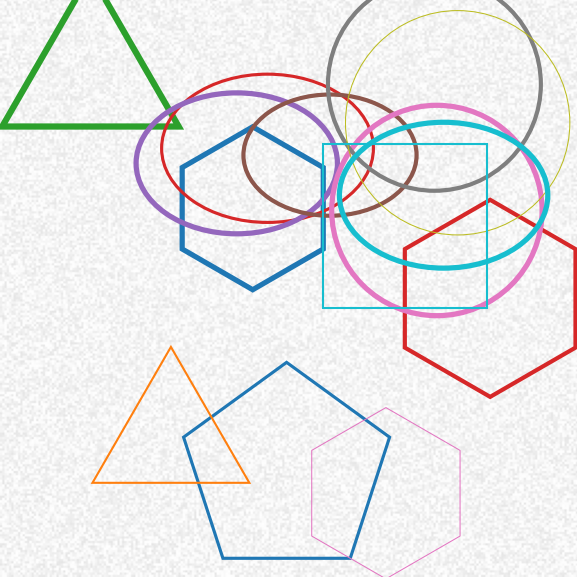[{"shape": "pentagon", "thickness": 1.5, "radius": 0.94, "center": [0.496, 0.184]}, {"shape": "hexagon", "thickness": 2.5, "radius": 0.71, "center": [0.438, 0.639]}, {"shape": "triangle", "thickness": 1, "radius": 0.78, "center": [0.296, 0.242]}, {"shape": "triangle", "thickness": 3, "radius": 0.88, "center": [0.157, 0.868]}, {"shape": "oval", "thickness": 1.5, "radius": 0.92, "center": [0.463, 0.742]}, {"shape": "hexagon", "thickness": 2, "radius": 0.85, "center": [0.849, 0.483]}, {"shape": "oval", "thickness": 2.5, "radius": 0.87, "center": [0.41, 0.716]}, {"shape": "oval", "thickness": 2, "radius": 0.75, "center": [0.571, 0.731]}, {"shape": "circle", "thickness": 2.5, "radius": 0.91, "center": [0.757, 0.635]}, {"shape": "hexagon", "thickness": 0.5, "radius": 0.74, "center": [0.668, 0.145]}, {"shape": "circle", "thickness": 2, "radius": 0.92, "center": [0.752, 0.853]}, {"shape": "circle", "thickness": 0.5, "radius": 0.97, "center": [0.792, 0.787]}, {"shape": "square", "thickness": 1, "radius": 0.71, "center": [0.702, 0.607]}, {"shape": "oval", "thickness": 2.5, "radius": 0.9, "center": [0.768, 0.661]}]